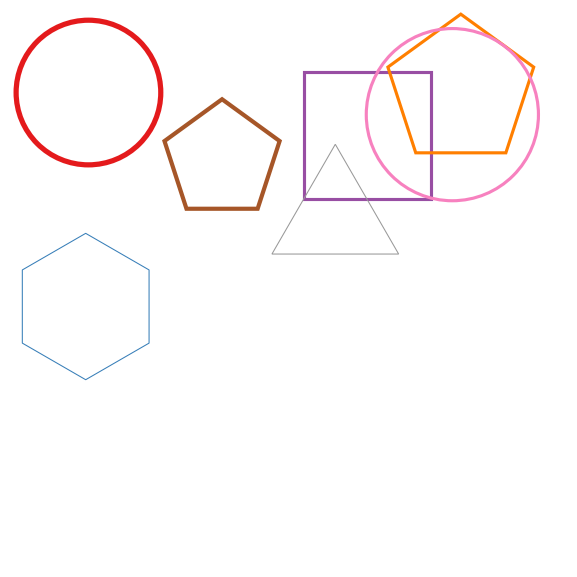[{"shape": "circle", "thickness": 2.5, "radius": 0.63, "center": [0.153, 0.839]}, {"shape": "hexagon", "thickness": 0.5, "radius": 0.63, "center": [0.148, 0.468]}, {"shape": "square", "thickness": 1.5, "radius": 0.55, "center": [0.637, 0.764]}, {"shape": "pentagon", "thickness": 1.5, "radius": 0.66, "center": [0.798, 0.842]}, {"shape": "pentagon", "thickness": 2, "radius": 0.52, "center": [0.385, 0.722]}, {"shape": "circle", "thickness": 1.5, "radius": 0.75, "center": [0.783, 0.801]}, {"shape": "triangle", "thickness": 0.5, "radius": 0.63, "center": [0.581, 0.623]}]